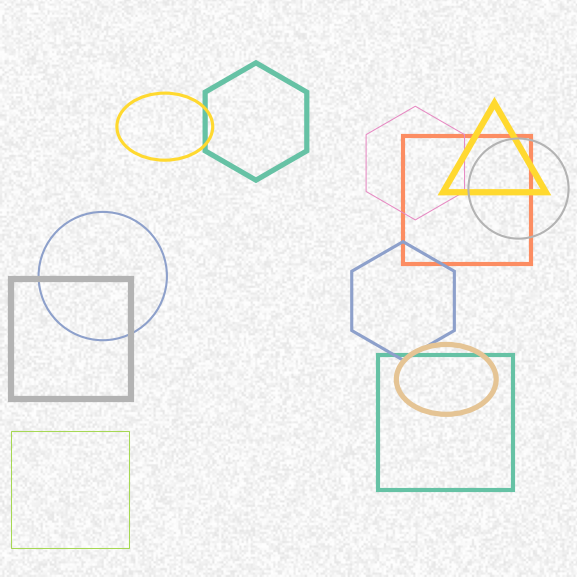[{"shape": "hexagon", "thickness": 2.5, "radius": 0.51, "center": [0.443, 0.789]}, {"shape": "square", "thickness": 2, "radius": 0.59, "center": [0.771, 0.267]}, {"shape": "square", "thickness": 2, "radius": 0.55, "center": [0.809, 0.652]}, {"shape": "hexagon", "thickness": 1.5, "radius": 0.51, "center": [0.698, 0.478]}, {"shape": "circle", "thickness": 1, "radius": 0.56, "center": [0.178, 0.521]}, {"shape": "hexagon", "thickness": 0.5, "radius": 0.49, "center": [0.719, 0.717]}, {"shape": "square", "thickness": 0.5, "radius": 0.51, "center": [0.121, 0.151]}, {"shape": "oval", "thickness": 1.5, "radius": 0.41, "center": [0.285, 0.78]}, {"shape": "triangle", "thickness": 3, "radius": 0.51, "center": [0.856, 0.718]}, {"shape": "oval", "thickness": 2.5, "radius": 0.43, "center": [0.773, 0.342]}, {"shape": "square", "thickness": 3, "radius": 0.52, "center": [0.124, 0.412]}, {"shape": "circle", "thickness": 1, "radius": 0.43, "center": [0.898, 0.673]}]